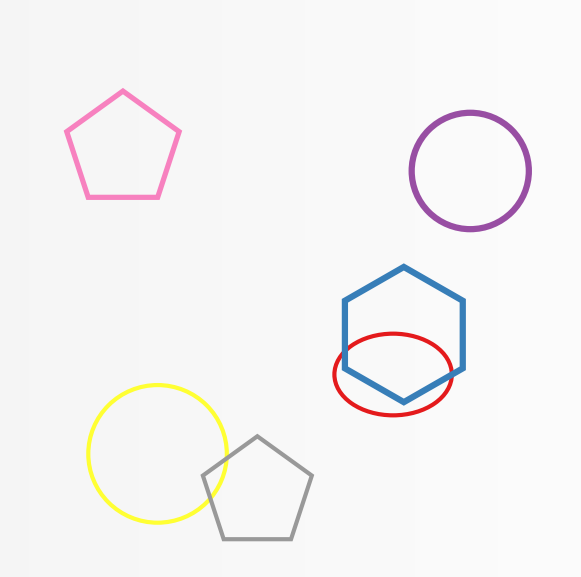[{"shape": "oval", "thickness": 2, "radius": 0.51, "center": [0.676, 0.351]}, {"shape": "hexagon", "thickness": 3, "radius": 0.59, "center": [0.695, 0.42]}, {"shape": "circle", "thickness": 3, "radius": 0.5, "center": [0.809, 0.703]}, {"shape": "circle", "thickness": 2, "radius": 0.6, "center": [0.271, 0.213]}, {"shape": "pentagon", "thickness": 2.5, "radius": 0.51, "center": [0.212, 0.74]}, {"shape": "pentagon", "thickness": 2, "radius": 0.49, "center": [0.443, 0.145]}]